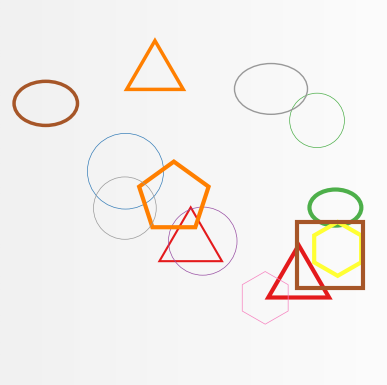[{"shape": "triangle", "thickness": 1.5, "radius": 0.47, "center": [0.492, 0.368]}, {"shape": "triangle", "thickness": 3, "radius": 0.45, "center": [0.771, 0.273]}, {"shape": "circle", "thickness": 0.5, "radius": 0.49, "center": [0.324, 0.555]}, {"shape": "circle", "thickness": 0.5, "radius": 0.35, "center": [0.818, 0.687]}, {"shape": "oval", "thickness": 3, "radius": 0.33, "center": [0.866, 0.461]}, {"shape": "circle", "thickness": 0.5, "radius": 0.44, "center": [0.523, 0.374]}, {"shape": "triangle", "thickness": 2.5, "radius": 0.42, "center": [0.4, 0.81]}, {"shape": "pentagon", "thickness": 3, "radius": 0.47, "center": [0.449, 0.486]}, {"shape": "hexagon", "thickness": 3, "radius": 0.35, "center": [0.871, 0.354]}, {"shape": "square", "thickness": 3, "radius": 0.43, "center": [0.851, 0.338]}, {"shape": "oval", "thickness": 2.5, "radius": 0.41, "center": [0.118, 0.731]}, {"shape": "hexagon", "thickness": 0.5, "radius": 0.34, "center": [0.684, 0.226]}, {"shape": "circle", "thickness": 0.5, "radius": 0.4, "center": [0.322, 0.459]}, {"shape": "oval", "thickness": 1, "radius": 0.47, "center": [0.699, 0.769]}]